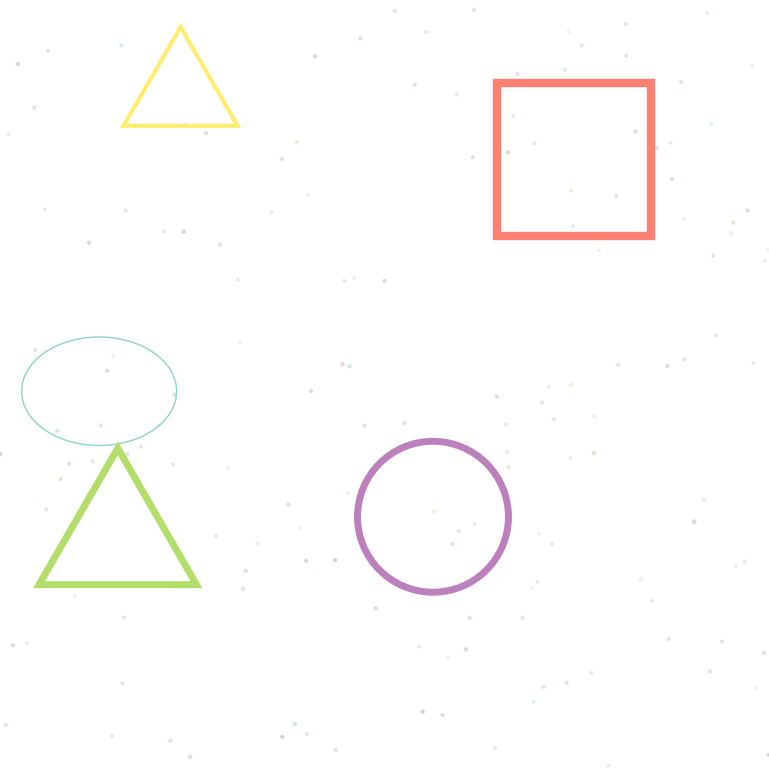[{"shape": "oval", "thickness": 0.5, "radius": 0.5, "center": [0.129, 0.492]}, {"shape": "square", "thickness": 3, "radius": 0.5, "center": [0.745, 0.793]}, {"shape": "triangle", "thickness": 2.5, "radius": 0.59, "center": [0.153, 0.3]}, {"shape": "circle", "thickness": 2.5, "radius": 0.49, "center": [0.562, 0.329]}, {"shape": "triangle", "thickness": 1.5, "radius": 0.43, "center": [0.235, 0.879]}]